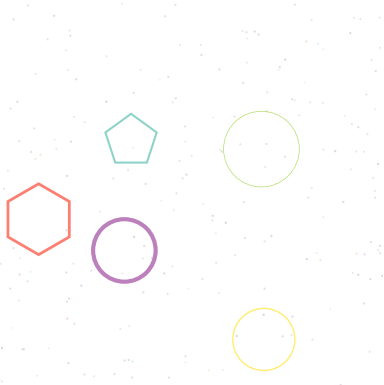[{"shape": "pentagon", "thickness": 1.5, "radius": 0.35, "center": [0.34, 0.634]}, {"shape": "hexagon", "thickness": 2, "radius": 0.46, "center": [0.1, 0.431]}, {"shape": "circle", "thickness": 0.5, "radius": 0.49, "center": [0.679, 0.613]}, {"shape": "circle", "thickness": 3, "radius": 0.41, "center": [0.323, 0.349]}, {"shape": "circle", "thickness": 1, "radius": 0.4, "center": [0.685, 0.118]}]